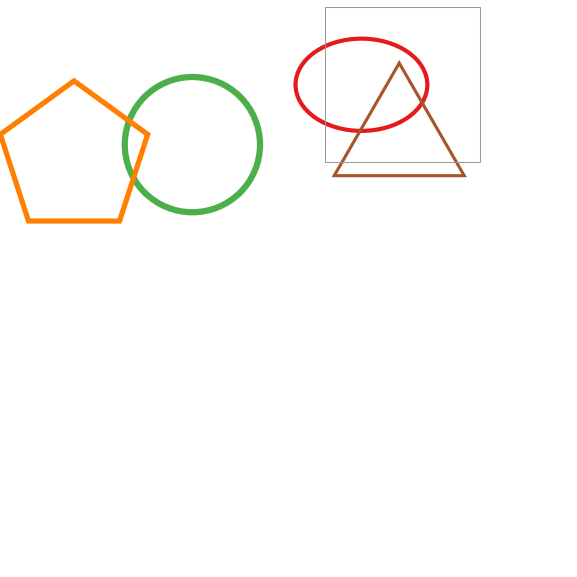[{"shape": "oval", "thickness": 2, "radius": 0.57, "center": [0.626, 0.852]}, {"shape": "circle", "thickness": 3, "radius": 0.59, "center": [0.333, 0.749]}, {"shape": "pentagon", "thickness": 2.5, "radius": 0.67, "center": [0.128, 0.725]}, {"shape": "triangle", "thickness": 1.5, "radius": 0.65, "center": [0.691, 0.76]}, {"shape": "square", "thickness": 0.5, "radius": 0.67, "center": [0.696, 0.853]}]